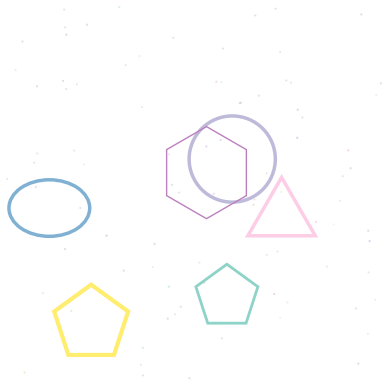[{"shape": "pentagon", "thickness": 2, "radius": 0.42, "center": [0.589, 0.229]}, {"shape": "circle", "thickness": 2.5, "radius": 0.56, "center": [0.603, 0.587]}, {"shape": "oval", "thickness": 2.5, "radius": 0.52, "center": [0.128, 0.46]}, {"shape": "triangle", "thickness": 2.5, "radius": 0.51, "center": [0.731, 0.438]}, {"shape": "hexagon", "thickness": 1, "radius": 0.6, "center": [0.536, 0.552]}, {"shape": "pentagon", "thickness": 3, "radius": 0.5, "center": [0.237, 0.16]}]